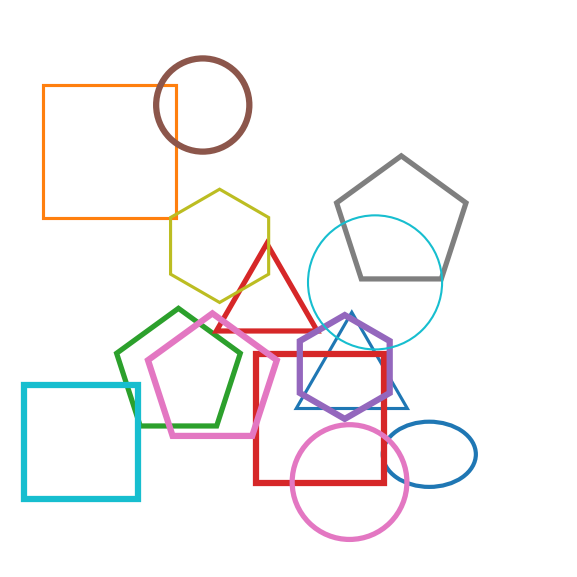[{"shape": "oval", "thickness": 2, "radius": 0.4, "center": [0.743, 0.212]}, {"shape": "triangle", "thickness": 1.5, "radius": 0.56, "center": [0.609, 0.347]}, {"shape": "square", "thickness": 1.5, "radius": 0.58, "center": [0.19, 0.737]}, {"shape": "pentagon", "thickness": 2.5, "radius": 0.56, "center": [0.309, 0.353]}, {"shape": "square", "thickness": 3, "radius": 0.56, "center": [0.554, 0.275]}, {"shape": "triangle", "thickness": 2.5, "radius": 0.5, "center": [0.462, 0.476]}, {"shape": "hexagon", "thickness": 3, "radius": 0.45, "center": [0.597, 0.364]}, {"shape": "circle", "thickness": 3, "radius": 0.4, "center": [0.351, 0.817]}, {"shape": "circle", "thickness": 2.5, "radius": 0.5, "center": [0.605, 0.164]}, {"shape": "pentagon", "thickness": 3, "radius": 0.59, "center": [0.368, 0.339]}, {"shape": "pentagon", "thickness": 2.5, "radius": 0.59, "center": [0.695, 0.611]}, {"shape": "hexagon", "thickness": 1.5, "radius": 0.49, "center": [0.38, 0.573]}, {"shape": "circle", "thickness": 1, "radius": 0.58, "center": [0.649, 0.51]}, {"shape": "square", "thickness": 3, "radius": 0.49, "center": [0.139, 0.235]}]